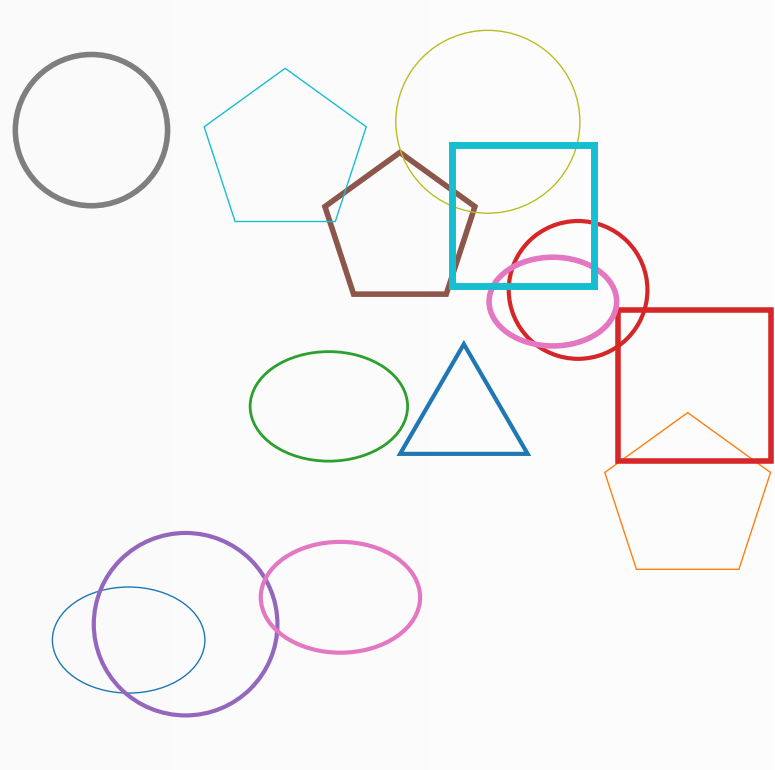[{"shape": "triangle", "thickness": 1.5, "radius": 0.48, "center": [0.599, 0.458]}, {"shape": "oval", "thickness": 0.5, "radius": 0.49, "center": [0.166, 0.169]}, {"shape": "pentagon", "thickness": 0.5, "radius": 0.56, "center": [0.887, 0.352]}, {"shape": "oval", "thickness": 1, "radius": 0.51, "center": [0.424, 0.472]}, {"shape": "square", "thickness": 2, "radius": 0.49, "center": [0.896, 0.499]}, {"shape": "circle", "thickness": 1.5, "radius": 0.45, "center": [0.746, 0.623]}, {"shape": "circle", "thickness": 1.5, "radius": 0.59, "center": [0.239, 0.189]}, {"shape": "pentagon", "thickness": 2, "radius": 0.51, "center": [0.516, 0.7]}, {"shape": "oval", "thickness": 2, "radius": 0.41, "center": [0.713, 0.608]}, {"shape": "oval", "thickness": 1.5, "radius": 0.51, "center": [0.439, 0.224]}, {"shape": "circle", "thickness": 2, "radius": 0.49, "center": [0.118, 0.831]}, {"shape": "circle", "thickness": 0.5, "radius": 0.59, "center": [0.629, 0.842]}, {"shape": "pentagon", "thickness": 0.5, "radius": 0.55, "center": [0.368, 0.801]}, {"shape": "square", "thickness": 2.5, "radius": 0.46, "center": [0.675, 0.72]}]